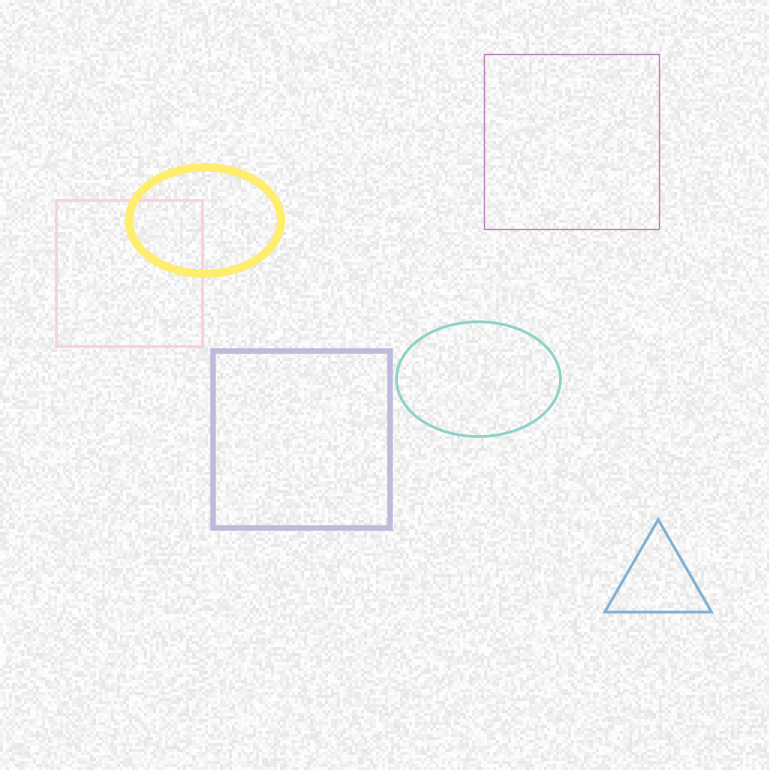[{"shape": "oval", "thickness": 1, "radius": 0.53, "center": [0.621, 0.508]}, {"shape": "square", "thickness": 2, "radius": 0.57, "center": [0.391, 0.429]}, {"shape": "triangle", "thickness": 1, "radius": 0.4, "center": [0.855, 0.245]}, {"shape": "square", "thickness": 1, "radius": 0.47, "center": [0.168, 0.646]}, {"shape": "square", "thickness": 0.5, "radius": 0.57, "center": [0.742, 0.816]}, {"shape": "oval", "thickness": 3, "radius": 0.49, "center": [0.266, 0.714]}]